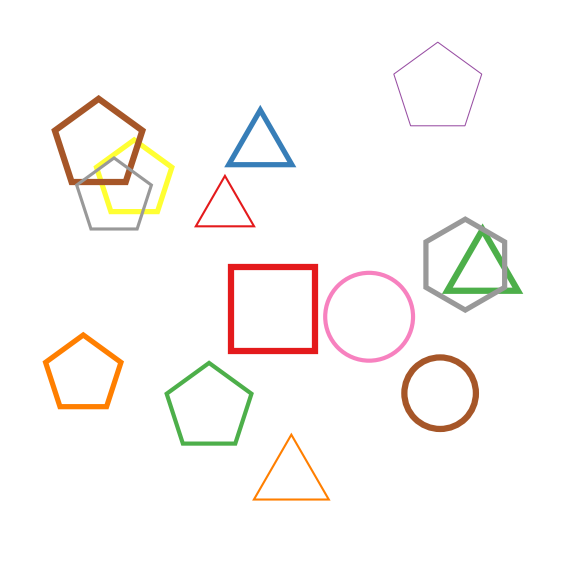[{"shape": "square", "thickness": 3, "radius": 0.36, "center": [0.473, 0.463]}, {"shape": "triangle", "thickness": 1, "radius": 0.29, "center": [0.39, 0.636]}, {"shape": "triangle", "thickness": 2.5, "radius": 0.32, "center": [0.451, 0.746]}, {"shape": "triangle", "thickness": 3, "radius": 0.35, "center": [0.836, 0.531]}, {"shape": "pentagon", "thickness": 2, "radius": 0.39, "center": [0.362, 0.293]}, {"shape": "pentagon", "thickness": 0.5, "radius": 0.4, "center": [0.758, 0.846]}, {"shape": "triangle", "thickness": 1, "radius": 0.37, "center": [0.504, 0.172]}, {"shape": "pentagon", "thickness": 2.5, "radius": 0.34, "center": [0.144, 0.35]}, {"shape": "pentagon", "thickness": 2.5, "radius": 0.34, "center": [0.232, 0.688]}, {"shape": "circle", "thickness": 3, "radius": 0.31, "center": [0.762, 0.318]}, {"shape": "pentagon", "thickness": 3, "radius": 0.4, "center": [0.171, 0.748]}, {"shape": "circle", "thickness": 2, "radius": 0.38, "center": [0.639, 0.451]}, {"shape": "pentagon", "thickness": 1.5, "radius": 0.34, "center": [0.197, 0.658]}, {"shape": "hexagon", "thickness": 2.5, "radius": 0.39, "center": [0.806, 0.541]}]